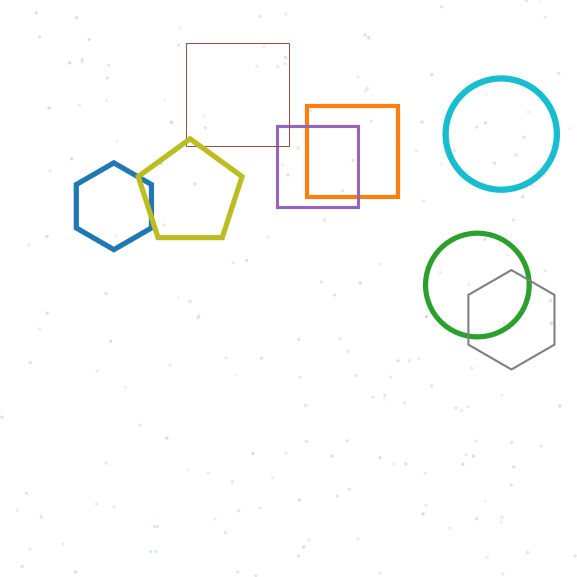[{"shape": "hexagon", "thickness": 2.5, "radius": 0.38, "center": [0.197, 0.642]}, {"shape": "square", "thickness": 2, "radius": 0.39, "center": [0.611, 0.737]}, {"shape": "circle", "thickness": 2.5, "radius": 0.45, "center": [0.827, 0.506]}, {"shape": "square", "thickness": 1.5, "radius": 0.35, "center": [0.55, 0.711]}, {"shape": "square", "thickness": 0.5, "radius": 0.45, "center": [0.412, 0.835]}, {"shape": "hexagon", "thickness": 1, "radius": 0.43, "center": [0.886, 0.445]}, {"shape": "pentagon", "thickness": 2.5, "radius": 0.47, "center": [0.329, 0.664]}, {"shape": "circle", "thickness": 3, "radius": 0.48, "center": [0.868, 0.767]}]